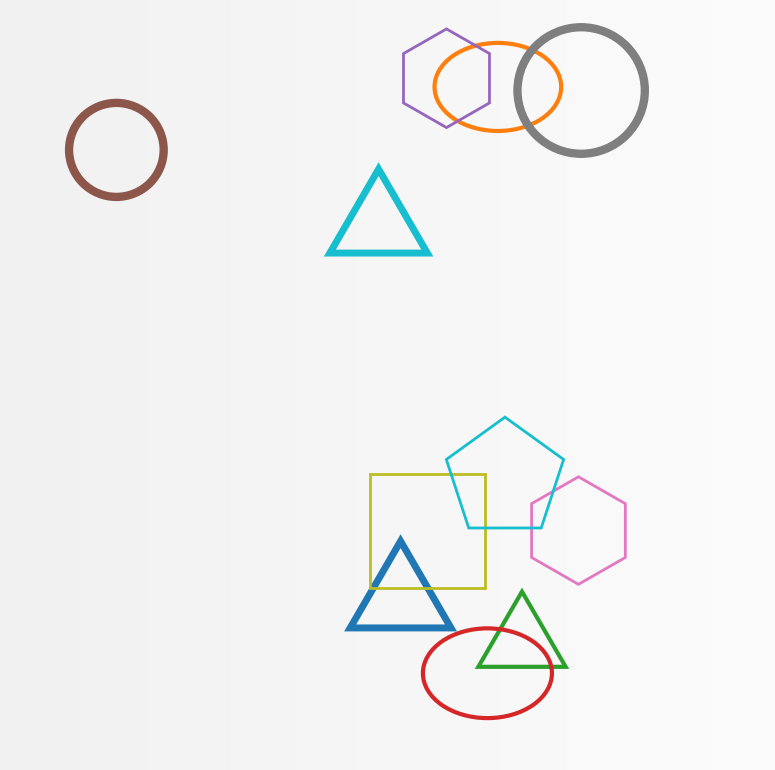[{"shape": "triangle", "thickness": 2.5, "radius": 0.38, "center": [0.517, 0.222]}, {"shape": "oval", "thickness": 1.5, "radius": 0.41, "center": [0.642, 0.887]}, {"shape": "triangle", "thickness": 1.5, "radius": 0.33, "center": [0.674, 0.167]}, {"shape": "oval", "thickness": 1.5, "radius": 0.42, "center": [0.629, 0.126]}, {"shape": "hexagon", "thickness": 1, "radius": 0.32, "center": [0.576, 0.898]}, {"shape": "circle", "thickness": 3, "radius": 0.31, "center": [0.15, 0.805]}, {"shape": "hexagon", "thickness": 1, "radius": 0.35, "center": [0.746, 0.311]}, {"shape": "circle", "thickness": 3, "radius": 0.41, "center": [0.75, 0.882]}, {"shape": "square", "thickness": 1, "radius": 0.37, "center": [0.552, 0.31]}, {"shape": "pentagon", "thickness": 1, "radius": 0.4, "center": [0.652, 0.379]}, {"shape": "triangle", "thickness": 2.5, "radius": 0.36, "center": [0.489, 0.708]}]